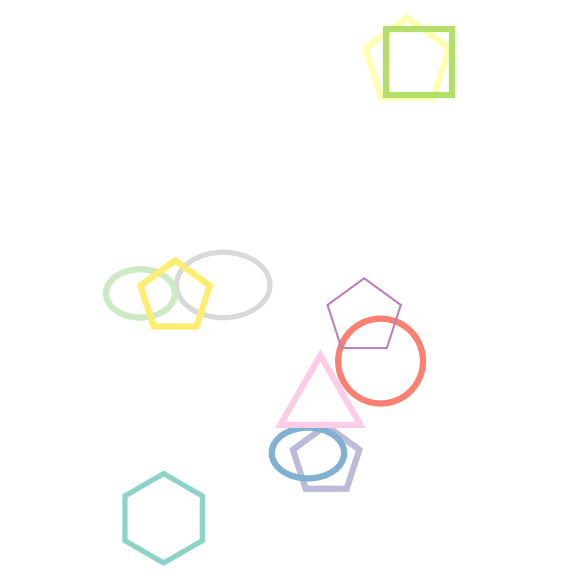[{"shape": "hexagon", "thickness": 2.5, "radius": 0.39, "center": [0.283, 0.102]}, {"shape": "pentagon", "thickness": 3, "radius": 0.38, "center": [0.705, 0.892]}, {"shape": "pentagon", "thickness": 3, "radius": 0.3, "center": [0.565, 0.202]}, {"shape": "circle", "thickness": 3, "radius": 0.37, "center": [0.659, 0.374]}, {"shape": "oval", "thickness": 3, "radius": 0.31, "center": [0.533, 0.215]}, {"shape": "square", "thickness": 3, "radius": 0.29, "center": [0.726, 0.891]}, {"shape": "triangle", "thickness": 3, "radius": 0.4, "center": [0.555, 0.304]}, {"shape": "oval", "thickness": 2.5, "radius": 0.4, "center": [0.386, 0.506]}, {"shape": "pentagon", "thickness": 1, "radius": 0.33, "center": [0.631, 0.45]}, {"shape": "oval", "thickness": 3, "radius": 0.3, "center": [0.243, 0.491]}, {"shape": "pentagon", "thickness": 3, "radius": 0.32, "center": [0.303, 0.485]}]